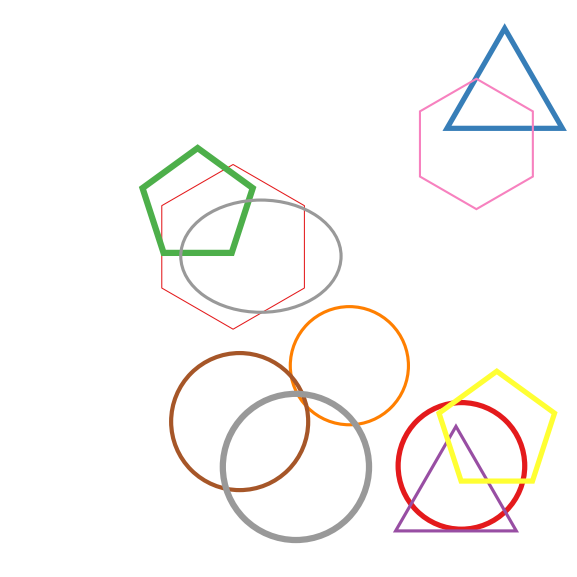[{"shape": "circle", "thickness": 2.5, "radius": 0.55, "center": [0.799, 0.192]}, {"shape": "hexagon", "thickness": 0.5, "radius": 0.71, "center": [0.404, 0.572]}, {"shape": "triangle", "thickness": 2.5, "radius": 0.58, "center": [0.874, 0.835]}, {"shape": "pentagon", "thickness": 3, "radius": 0.5, "center": [0.342, 0.642]}, {"shape": "triangle", "thickness": 1.5, "radius": 0.6, "center": [0.79, 0.14]}, {"shape": "circle", "thickness": 1.5, "radius": 0.51, "center": [0.605, 0.366]}, {"shape": "pentagon", "thickness": 2.5, "radius": 0.53, "center": [0.86, 0.251]}, {"shape": "circle", "thickness": 2, "radius": 0.59, "center": [0.415, 0.269]}, {"shape": "hexagon", "thickness": 1, "radius": 0.56, "center": [0.825, 0.75]}, {"shape": "circle", "thickness": 3, "radius": 0.63, "center": [0.512, 0.191]}, {"shape": "oval", "thickness": 1.5, "radius": 0.69, "center": [0.452, 0.556]}]